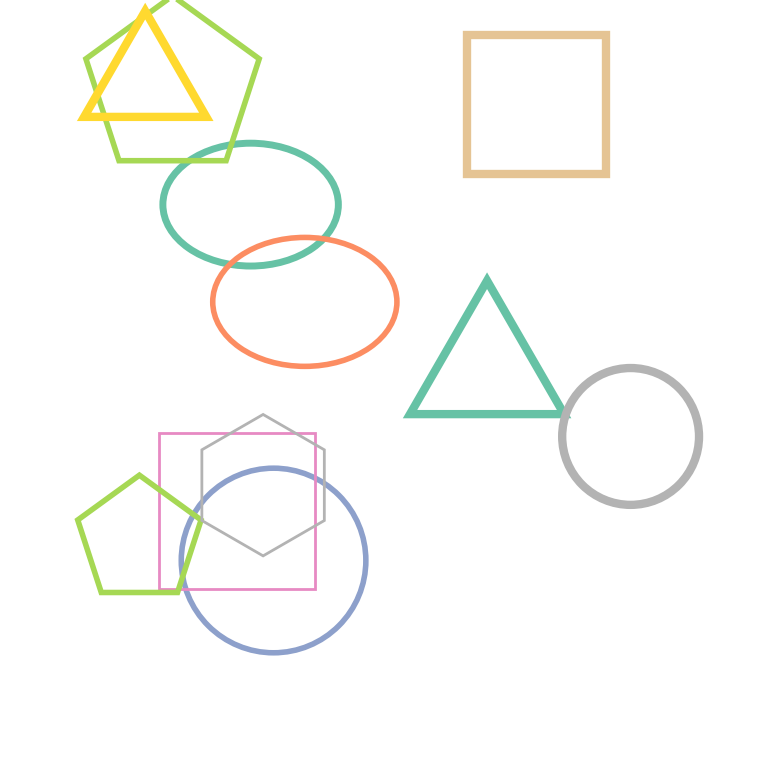[{"shape": "oval", "thickness": 2.5, "radius": 0.57, "center": [0.325, 0.734]}, {"shape": "triangle", "thickness": 3, "radius": 0.58, "center": [0.633, 0.52]}, {"shape": "oval", "thickness": 2, "radius": 0.6, "center": [0.396, 0.608]}, {"shape": "circle", "thickness": 2, "radius": 0.6, "center": [0.355, 0.272]}, {"shape": "square", "thickness": 1, "radius": 0.51, "center": [0.308, 0.337]}, {"shape": "pentagon", "thickness": 2, "radius": 0.59, "center": [0.224, 0.887]}, {"shape": "pentagon", "thickness": 2, "radius": 0.42, "center": [0.181, 0.299]}, {"shape": "triangle", "thickness": 3, "radius": 0.46, "center": [0.189, 0.894]}, {"shape": "square", "thickness": 3, "radius": 0.45, "center": [0.697, 0.864]}, {"shape": "circle", "thickness": 3, "radius": 0.44, "center": [0.819, 0.433]}, {"shape": "hexagon", "thickness": 1, "radius": 0.46, "center": [0.342, 0.37]}]